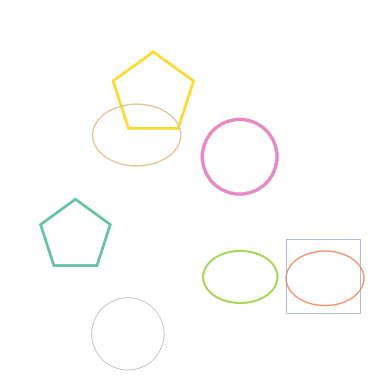[{"shape": "pentagon", "thickness": 2, "radius": 0.48, "center": [0.196, 0.387]}, {"shape": "oval", "thickness": 1, "radius": 0.51, "center": [0.844, 0.277]}, {"shape": "square", "thickness": 0.5, "radius": 0.48, "center": [0.839, 0.283]}, {"shape": "circle", "thickness": 2.5, "radius": 0.49, "center": [0.623, 0.593]}, {"shape": "oval", "thickness": 1.5, "radius": 0.48, "center": [0.624, 0.281]}, {"shape": "pentagon", "thickness": 2, "radius": 0.55, "center": [0.398, 0.755]}, {"shape": "oval", "thickness": 1, "radius": 0.57, "center": [0.355, 0.649]}, {"shape": "circle", "thickness": 0.5, "radius": 0.47, "center": [0.332, 0.133]}]